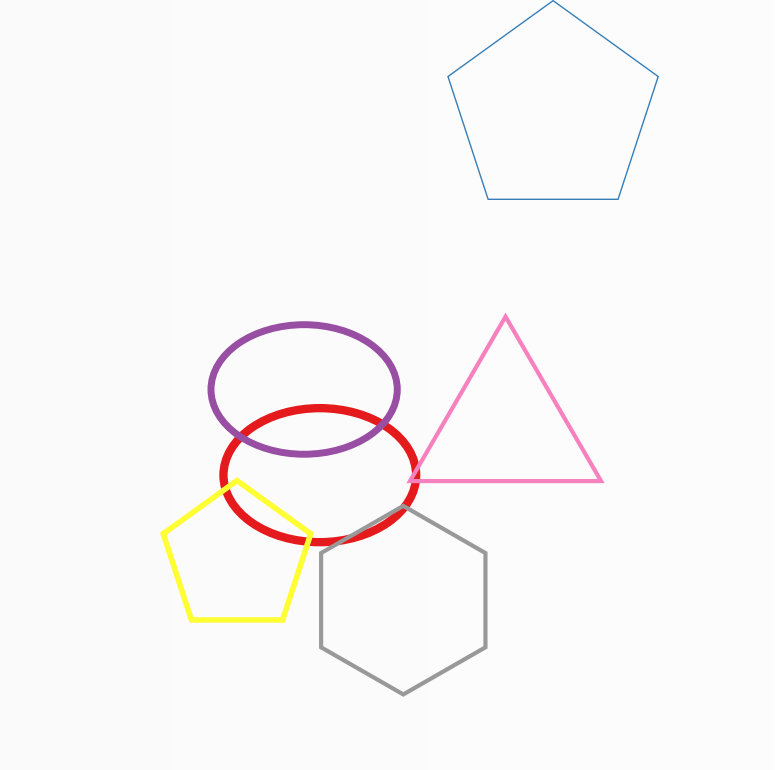[{"shape": "oval", "thickness": 3, "radius": 0.62, "center": [0.413, 0.383]}, {"shape": "pentagon", "thickness": 0.5, "radius": 0.71, "center": [0.714, 0.857]}, {"shape": "oval", "thickness": 2.5, "radius": 0.6, "center": [0.392, 0.494]}, {"shape": "pentagon", "thickness": 2, "radius": 0.5, "center": [0.306, 0.276]}, {"shape": "triangle", "thickness": 1.5, "radius": 0.71, "center": [0.652, 0.446]}, {"shape": "hexagon", "thickness": 1.5, "radius": 0.61, "center": [0.52, 0.221]}]